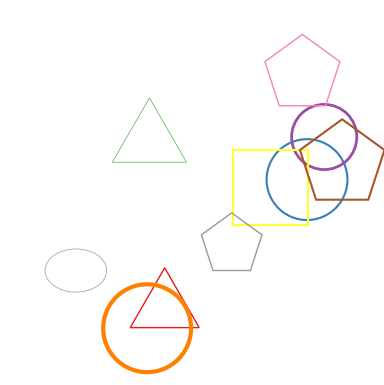[{"shape": "triangle", "thickness": 1, "radius": 0.52, "center": [0.428, 0.201]}, {"shape": "circle", "thickness": 1.5, "radius": 0.52, "center": [0.797, 0.534]}, {"shape": "triangle", "thickness": 0.5, "radius": 0.56, "center": [0.388, 0.634]}, {"shape": "circle", "thickness": 2, "radius": 0.42, "center": [0.842, 0.644]}, {"shape": "circle", "thickness": 3, "radius": 0.57, "center": [0.382, 0.147]}, {"shape": "square", "thickness": 1.5, "radius": 0.48, "center": [0.702, 0.513]}, {"shape": "pentagon", "thickness": 1.5, "radius": 0.58, "center": [0.889, 0.575]}, {"shape": "pentagon", "thickness": 1, "radius": 0.51, "center": [0.785, 0.808]}, {"shape": "pentagon", "thickness": 1, "radius": 0.41, "center": [0.602, 0.364]}, {"shape": "oval", "thickness": 0.5, "radius": 0.4, "center": [0.197, 0.297]}]